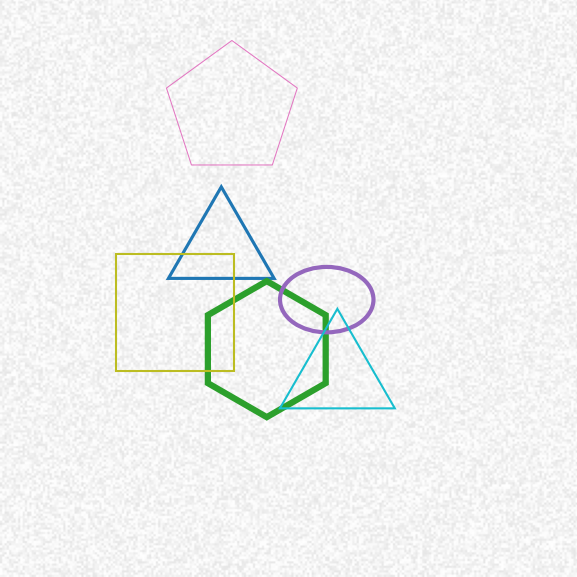[{"shape": "triangle", "thickness": 1.5, "radius": 0.53, "center": [0.383, 0.57]}, {"shape": "hexagon", "thickness": 3, "radius": 0.59, "center": [0.462, 0.395]}, {"shape": "oval", "thickness": 2, "radius": 0.4, "center": [0.566, 0.48]}, {"shape": "pentagon", "thickness": 0.5, "radius": 0.6, "center": [0.402, 0.81]}, {"shape": "square", "thickness": 1, "radius": 0.51, "center": [0.303, 0.458]}, {"shape": "triangle", "thickness": 1, "radius": 0.57, "center": [0.584, 0.349]}]